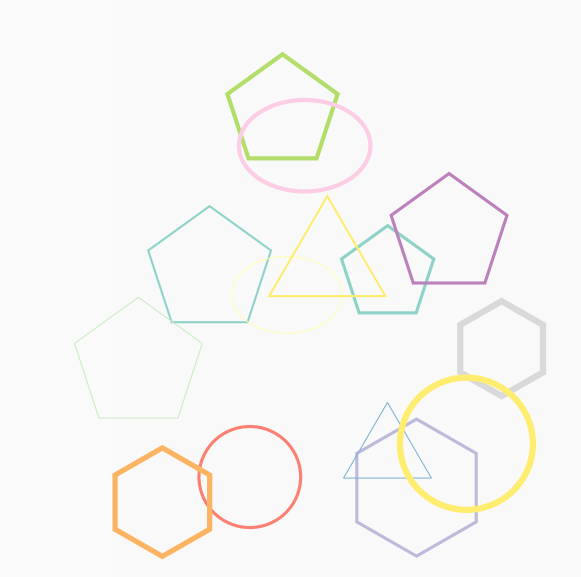[{"shape": "pentagon", "thickness": 1.5, "radius": 0.42, "center": [0.667, 0.525]}, {"shape": "pentagon", "thickness": 1, "radius": 0.56, "center": [0.361, 0.531]}, {"shape": "oval", "thickness": 0.5, "radius": 0.48, "center": [0.494, 0.489]}, {"shape": "hexagon", "thickness": 1.5, "radius": 0.59, "center": [0.717, 0.155]}, {"shape": "circle", "thickness": 1.5, "radius": 0.44, "center": [0.43, 0.173]}, {"shape": "triangle", "thickness": 0.5, "radius": 0.44, "center": [0.667, 0.215]}, {"shape": "hexagon", "thickness": 2.5, "radius": 0.47, "center": [0.279, 0.13]}, {"shape": "pentagon", "thickness": 2, "radius": 0.5, "center": [0.486, 0.806]}, {"shape": "oval", "thickness": 2, "radius": 0.57, "center": [0.524, 0.747]}, {"shape": "hexagon", "thickness": 3, "radius": 0.41, "center": [0.863, 0.395]}, {"shape": "pentagon", "thickness": 1.5, "radius": 0.52, "center": [0.773, 0.594]}, {"shape": "pentagon", "thickness": 0.5, "radius": 0.58, "center": [0.238, 0.369]}, {"shape": "circle", "thickness": 3, "radius": 0.57, "center": [0.802, 0.231]}, {"shape": "triangle", "thickness": 1, "radius": 0.58, "center": [0.563, 0.544]}]